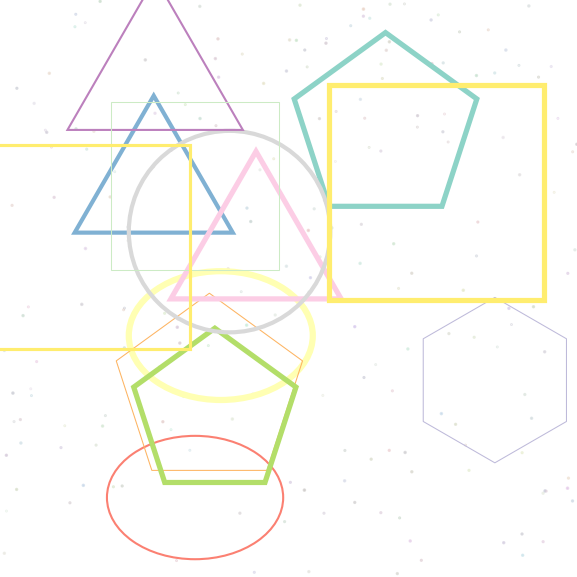[{"shape": "pentagon", "thickness": 2.5, "radius": 0.83, "center": [0.668, 0.776]}, {"shape": "oval", "thickness": 3, "radius": 0.8, "center": [0.382, 0.418]}, {"shape": "hexagon", "thickness": 0.5, "radius": 0.72, "center": [0.857, 0.341]}, {"shape": "oval", "thickness": 1, "radius": 0.76, "center": [0.338, 0.138]}, {"shape": "triangle", "thickness": 2, "radius": 0.79, "center": [0.266, 0.675]}, {"shape": "pentagon", "thickness": 0.5, "radius": 0.85, "center": [0.363, 0.322]}, {"shape": "pentagon", "thickness": 2.5, "radius": 0.74, "center": [0.372, 0.283]}, {"shape": "triangle", "thickness": 2.5, "radius": 0.85, "center": [0.443, 0.567]}, {"shape": "circle", "thickness": 2, "radius": 0.87, "center": [0.397, 0.598]}, {"shape": "triangle", "thickness": 1, "radius": 0.88, "center": [0.269, 0.862]}, {"shape": "square", "thickness": 0.5, "radius": 0.73, "center": [0.337, 0.677]}, {"shape": "square", "thickness": 2.5, "radius": 0.93, "center": [0.757, 0.666]}, {"shape": "square", "thickness": 1.5, "radius": 0.88, "center": [0.151, 0.571]}]